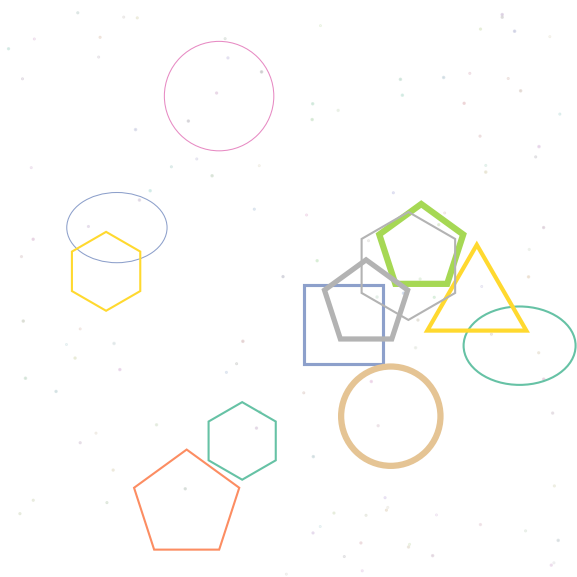[{"shape": "hexagon", "thickness": 1, "radius": 0.34, "center": [0.419, 0.236]}, {"shape": "oval", "thickness": 1, "radius": 0.48, "center": [0.9, 0.401]}, {"shape": "pentagon", "thickness": 1, "radius": 0.48, "center": [0.323, 0.125]}, {"shape": "square", "thickness": 1.5, "radius": 0.34, "center": [0.595, 0.437]}, {"shape": "oval", "thickness": 0.5, "radius": 0.43, "center": [0.202, 0.605]}, {"shape": "circle", "thickness": 0.5, "radius": 0.47, "center": [0.379, 0.833]}, {"shape": "pentagon", "thickness": 3, "radius": 0.38, "center": [0.729, 0.569]}, {"shape": "hexagon", "thickness": 1, "radius": 0.34, "center": [0.184, 0.529]}, {"shape": "triangle", "thickness": 2, "radius": 0.5, "center": [0.826, 0.476]}, {"shape": "circle", "thickness": 3, "radius": 0.43, "center": [0.677, 0.278]}, {"shape": "pentagon", "thickness": 2.5, "radius": 0.38, "center": [0.634, 0.473]}, {"shape": "hexagon", "thickness": 1, "radius": 0.47, "center": [0.707, 0.539]}]